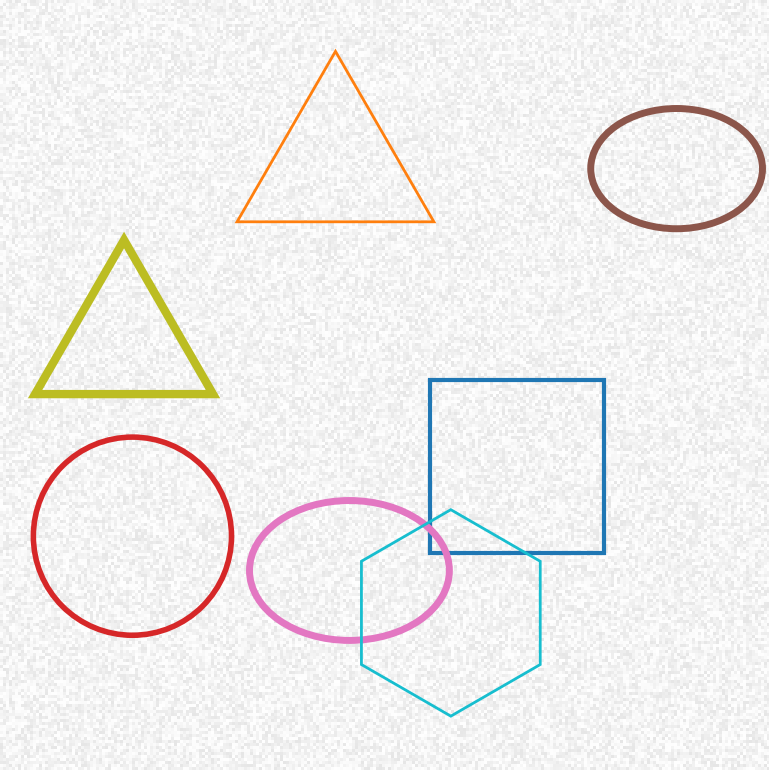[{"shape": "square", "thickness": 1.5, "radius": 0.56, "center": [0.671, 0.394]}, {"shape": "triangle", "thickness": 1, "radius": 0.74, "center": [0.436, 0.786]}, {"shape": "circle", "thickness": 2, "radius": 0.64, "center": [0.172, 0.304]}, {"shape": "oval", "thickness": 2.5, "radius": 0.56, "center": [0.879, 0.781]}, {"shape": "oval", "thickness": 2.5, "radius": 0.65, "center": [0.454, 0.259]}, {"shape": "triangle", "thickness": 3, "radius": 0.67, "center": [0.161, 0.555]}, {"shape": "hexagon", "thickness": 1, "radius": 0.67, "center": [0.585, 0.204]}]